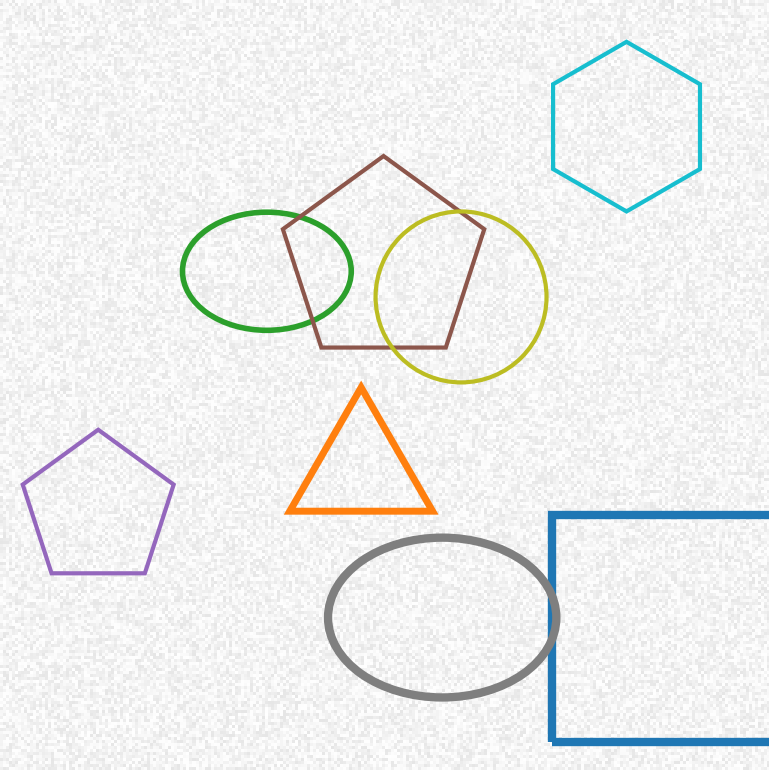[{"shape": "square", "thickness": 3, "radius": 0.74, "center": [0.865, 0.184]}, {"shape": "triangle", "thickness": 2.5, "radius": 0.54, "center": [0.469, 0.39]}, {"shape": "oval", "thickness": 2, "radius": 0.55, "center": [0.347, 0.648]}, {"shape": "pentagon", "thickness": 1.5, "radius": 0.52, "center": [0.128, 0.339]}, {"shape": "pentagon", "thickness": 1.5, "radius": 0.69, "center": [0.498, 0.66]}, {"shape": "oval", "thickness": 3, "radius": 0.74, "center": [0.574, 0.198]}, {"shape": "circle", "thickness": 1.5, "radius": 0.56, "center": [0.599, 0.614]}, {"shape": "hexagon", "thickness": 1.5, "radius": 0.55, "center": [0.814, 0.836]}]